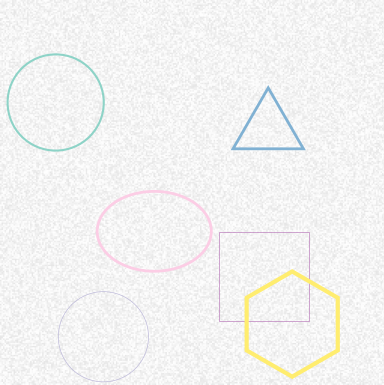[{"shape": "circle", "thickness": 1.5, "radius": 0.62, "center": [0.145, 0.734]}, {"shape": "circle", "thickness": 0.5, "radius": 0.59, "center": [0.269, 0.125]}, {"shape": "triangle", "thickness": 2, "radius": 0.53, "center": [0.697, 0.666]}, {"shape": "oval", "thickness": 2, "radius": 0.74, "center": [0.401, 0.399]}, {"shape": "square", "thickness": 0.5, "radius": 0.58, "center": [0.685, 0.282]}, {"shape": "hexagon", "thickness": 3, "radius": 0.68, "center": [0.759, 0.158]}]